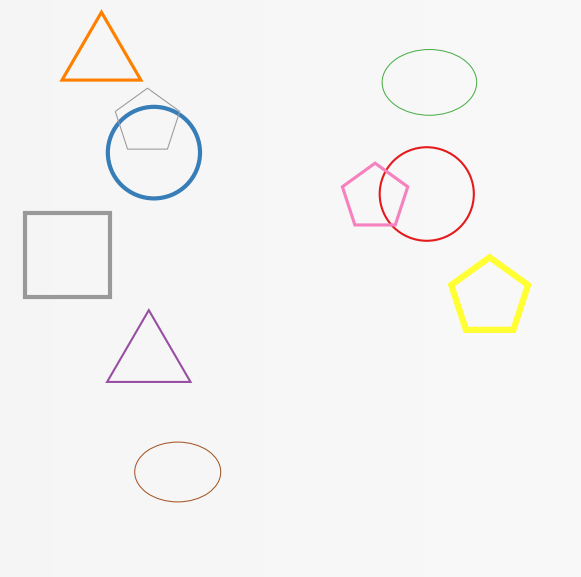[{"shape": "circle", "thickness": 1, "radius": 0.4, "center": [0.734, 0.663]}, {"shape": "circle", "thickness": 2, "radius": 0.4, "center": [0.265, 0.735]}, {"shape": "oval", "thickness": 0.5, "radius": 0.41, "center": [0.739, 0.856]}, {"shape": "triangle", "thickness": 1, "radius": 0.41, "center": [0.256, 0.379]}, {"shape": "triangle", "thickness": 1.5, "radius": 0.39, "center": [0.175, 0.9]}, {"shape": "pentagon", "thickness": 3, "radius": 0.35, "center": [0.842, 0.484]}, {"shape": "oval", "thickness": 0.5, "radius": 0.37, "center": [0.306, 0.182]}, {"shape": "pentagon", "thickness": 1.5, "radius": 0.3, "center": [0.645, 0.657]}, {"shape": "pentagon", "thickness": 0.5, "radius": 0.29, "center": [0.254, 0.788]}, {"shape": "square", "thickness": 2, "radius": 0.37, "center": [0.116, 0.558]}]